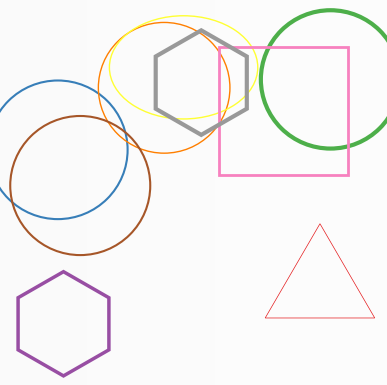[{"shape": "triangle", "thickness": 0.5, "radius": 0.82, "center": [0.826, 0.256]}, {"shape": "circle", "thickness": 1.5, "radius": 0.9, "center": [0.149, 0.611]}, {"shape": "circle", "thickness": 3, "radius": 0.9, "center": [0.853, 0.794]}, {"shape": "hexagon", "thickness": 2.5, "radius": 0.68, "center": [0.164, 0.159]}, {"shape": "circle", "thickness": 1, "radius": 0.85, "center": [0.424, 0.772]}, {"shape": "oval", "thickness": 1, "radius": 0.96, "center": [0.474, 0.825]}, {"shape": "circle", "thickness": 1.5, "radius": 0.9, "center": [0.207, 0.518]}, {"shape": "square", "thickness": 2, "radius": 0.83, "center": [0.732, 0.712]}, {"shape": "hexagon", "thickness": 3, "radius": 0.68, "center": [0.519, 0.785]}]